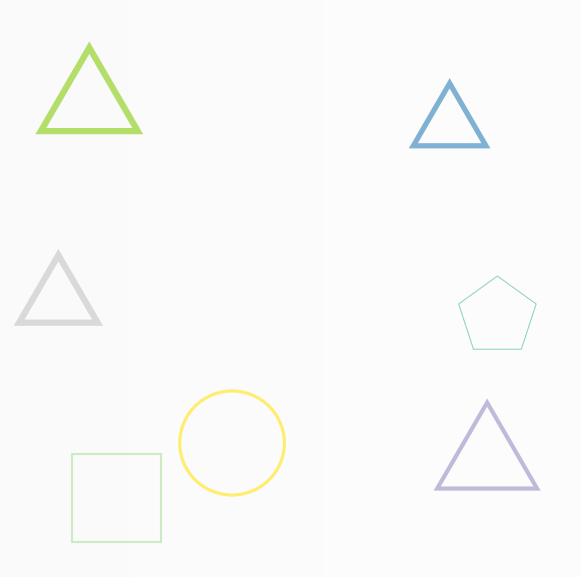[{"shape": "pentagon", "thickness": 0.5, "radius": 0.35, "center": [0.856, 0.451]}, {"shape": "triangle", "thickness": 2, "radius": 0.5, "center": [0.838, 0.203]}, {"shape": "triangle", "thickness": 2.5, "radius": 0.36, "center": [0.774, 0.783]}, {"shape": "triangle", "thickness": 3, "radius": 0.48, "center": [0.154, 0.82]}, {"shape": "triangle", "thickness": 3, "radius": 0.39, "center": [0.1, 0.479]}, {"shape": "square", "thickness": 1, "radius": 0.38, "center": [0.201, 0.137]}, {"shape": "circle", "thickness": 1.5, "radius": 0.45, "center": [0.399, 0.232]}]